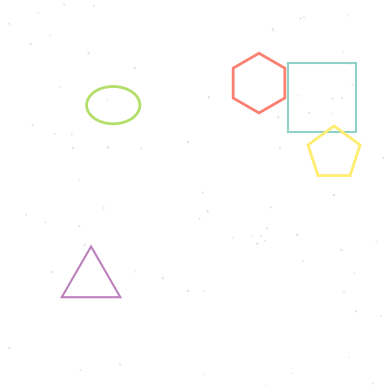[{"shape": "square", "thickness": 1.5, "radius": 0.45, "center": [0.836, 0.747]}, {"shape": "hexagon", "thickness": 2, "radius": 0.39, "center": [0.673, 0.784]}, {"shape": "oval", "thickness": 2, "radius": 0.35, "center": [0.294, 0.727]}, {"shape": "triangle", "thickness": 1.5, "radius": 0.44, "center": [0.237, 0.272]}, {"shape": "pentagon", "thickness": 2, "radius": 0.36, "center": [0.868, 0.602]}]